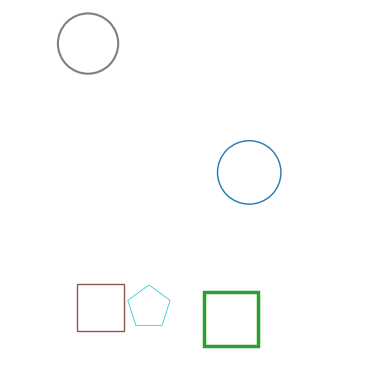[{"shape": "circle", "thickness": 1, "radius": 0.41, "center": [0.647, 0.552]}, {"shape": "square", "thickness": 2.5, "radius": 0.35, "center": [0.6, 0.172]}, {"shape": "square", "thickness": 1, "radius": 0.3, "center": [0.26, 0.2]}, {"shape": "circle", "thickness": 1.5, "radius": 0.39, "center": [0.229, 0.887]}, {"shape": "pentagon", "thickness": 0.5, "radius": 0.29, "center": [0.387, 0.202]}]